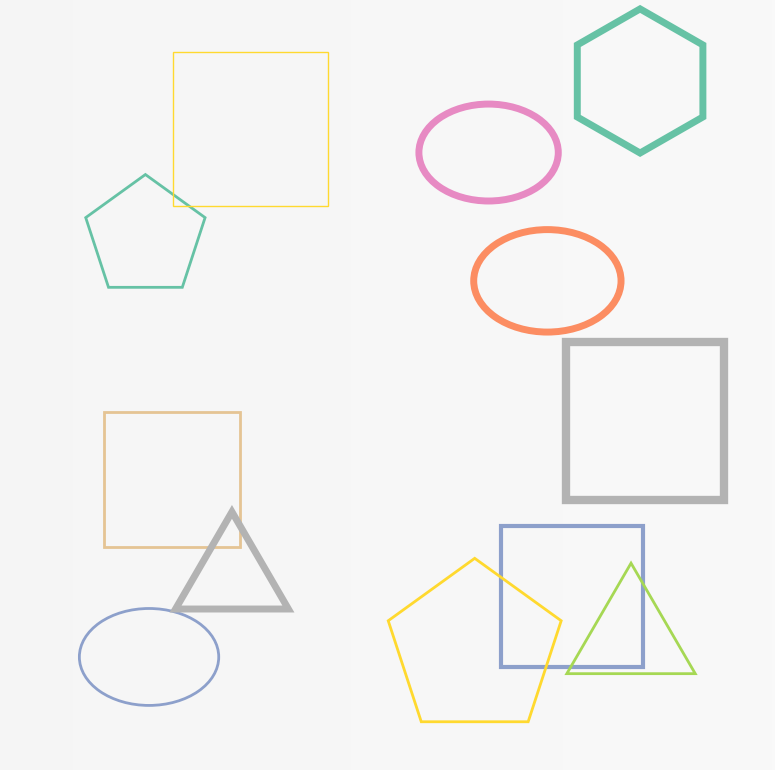[{"shape": "pentagon", "thickness": 1, "radius": 0.4, "center": [0.188, 0.692]}, {"shape": "hexagon", "thickness": 2.5, "radius": 0.47, "center": [0.826, 0.895]}, {"shape": "oval", "thickness": 2.5, "radius": 0.48, "center": [0.706, 0.635]}, {"shape": "square", "thickness": 1.5, "radius": 0.46, "center": [0.738, 0.225]}, {"shape": "oval", "thickness": 1, "radius": 0.45, "center": [0.192, 0.147]}, {"shape": "oval", "thickness": 2.5, "radius": 0.45, "center": [0.63, 0.802]}, {"shape": "triangle", "thickness": 1, "radius": 0.48, "center": [0.814, 0.173]}, {"shape": "square", "thickness": 0.5, "radius": 0.5, "center": [0.323, 0.832]}, {"shape": "pentagon", "thickness": 1, "radius": 0.59, "center": [0.613, 0.158]}, {"shape": "square", "thickness": 1, "radius": 0.44, "center": [0.222, 0.377]}, {"shape": "square", "thickness": 3, "radius": 0.51, "center": [0.832, 0.453]}, {"shape": "triangle", "thickness": 2.5, "radius": 0.42, "center": [0.299, 0.251]}]